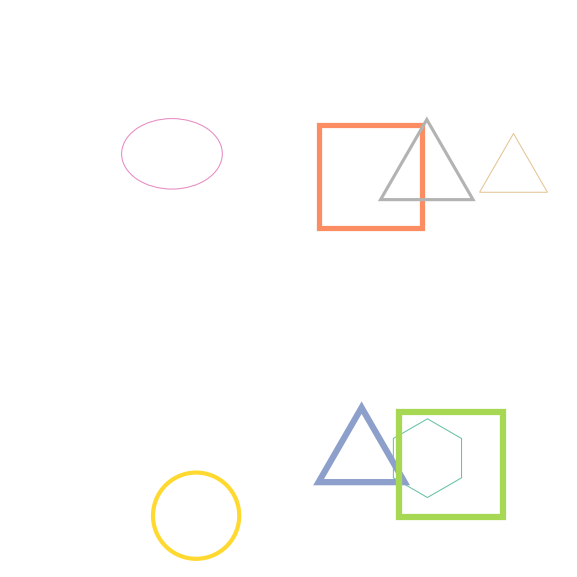[{"shape": "hexagon", "thickness": 0.5, "radius": 0.34, "center": [0.74, 0.206]}, {"shape": "square", "thickness": 2.5, "radius": 0.44, "center": [0.641, 0.694]}, {"shape": "triangle", "thickness": 3, "radius": 0.43, "center": [0.626, 0.207]}, {"shape": "oval", "thickness": 0.5, "radius": 0.44, "center": [0.298, 0.733]}, {"shape": "square", "thickness": 3, "radius": 0.45, "center": [0.781, 0.195]}, {"shape": "circle", "thickness": 2, "radius": 0.37, "center": [0.34, 0.106]}, {"shape": "triangle", "thickness": 0.5, "radius": 0.34, "center": [0.889, 0.7]}, {"shape": "triangle", "thickness": 1.5, "radius": 0.46, "center": [0.739, 0.7]}]